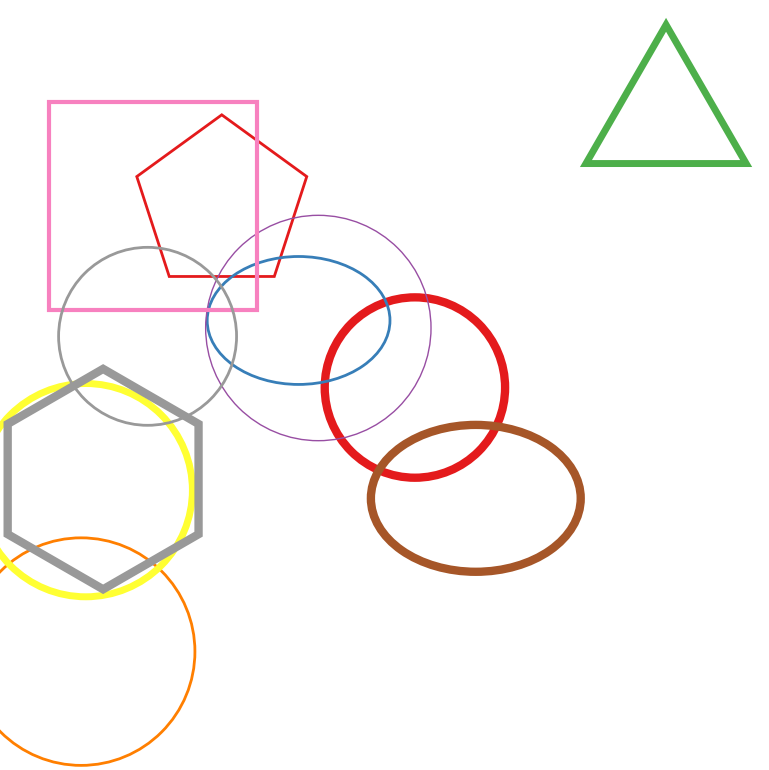[{"shape": "circle", "thickness": 3, "radius": 0.59, "center": [0.539, 0.497]}, {"shape": "pentagon", "thickness": 1, "radius": 0.58, "center": [0.288, 0.735]}, {"shape": "oval", "thickness": 1, "radius": 0.59, "center": [0.388, 0.584]}, {"shape": "triangle", "thickness": 2.5, "radius": 0.6, "center": [0.865, 0.848]}, {"shape": "circle", "thickness": 0.5, "radius": 0.73, "center": [0.413, 0.574]}, {"shape": "circle", "thickness": 1, "radius": 0.74, "center": [0.105, 0.154]}, {"shape": "circle", "thickness": 2.5, "radius": 0.69, "center": [0.111, 0.363]}, {"shape": "oval", "thickness": 3, "radius": 0.68, "center": [0.618, 0.353]}, {"shape": "square", "thickness": 1.5, "radius": 0.68, "center": [0.198, 0.733]}, {"shape": "circle", "thickness": 1, "radius": 0.58, "center": [0.192, 0.563]}, {"shape": "hexagon", "thickness": 3, "radius": 0.72, "center": [0.134, 0.378]}]